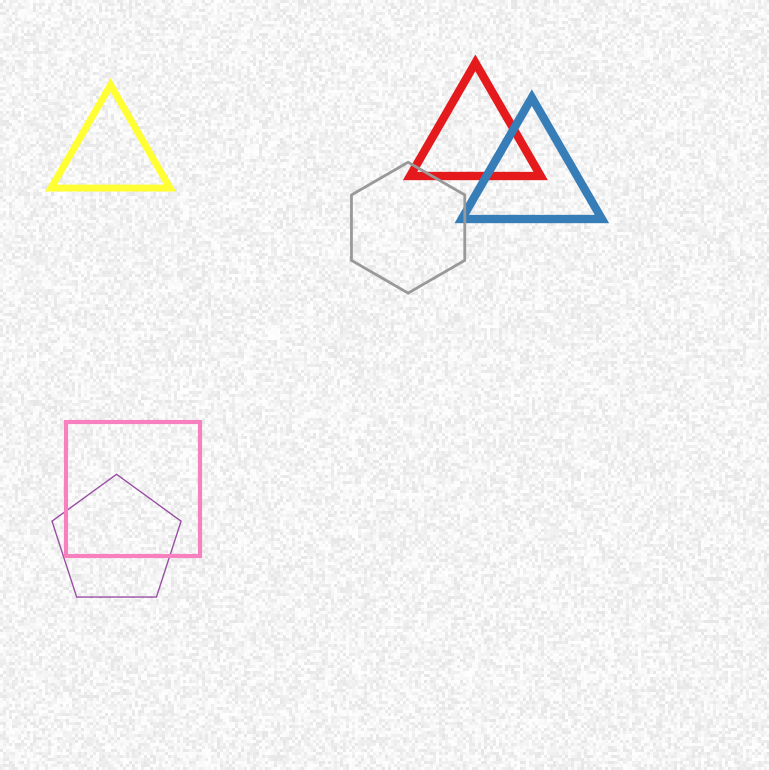[{"shape": "triangle", "thickness": 3, "radius": 0.49, "center": [0.617, 0.82]}, {"shape": "triangle", "thickness": 3, "radius": 0.53, "center": [0.691, 0.768]}, {"shape": "pentagon", "thickness": 0.5, "radius": 0.44, "center": [0.151, 0.296]}, {"shape": "triangle", "thickness": 2.5, "radius": 0.45, "center": [0.144, 0.8]}, {"shape": "square", "thickness": 1.5, "radius": 0.44, "center": [0.172, 0.365]}, {"shape": "hexagon", "thickness": 1, "radius": 0.42, "center": [0.53, 0.704]}]